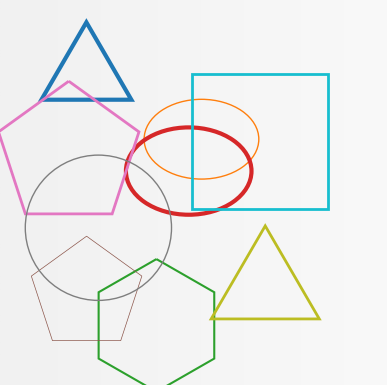[{"shape": "triangle", "thickness": 3, "radius": 0.67, "center": [0.223, 0.808]}, {"shape": "oval", "thickness": 1, "radius": 0.74, "center": [0.52, 0.638]}, {"shape": "hexagon", "thickness": 1.5, "radius": 0.86, "center": [0.404, 0.155]}, {"shape": "oval", "thickness": 3, "radius": 0.81, "center": [0.487, 0.556]}, {"shape": "pentagon", "thickness": 0.5, "radius": 0.75, "center": [0.223, 0.237]}, {"shape": "pentagon", "thickness": 2, "radius": 0.95, "center": [0.177, 0.599]}, {"shape": "circle", "thickness": 1, "radius": 0.94, "center": [0.254, 0.408]}, {"shape": "triangle", "thickness": 2, "radius": 0.81, "center": [0.684, 0.252]}, {"shape": "square", "thickness": 2, "radius": 0.88, "center": [0.672, 0.632]}]